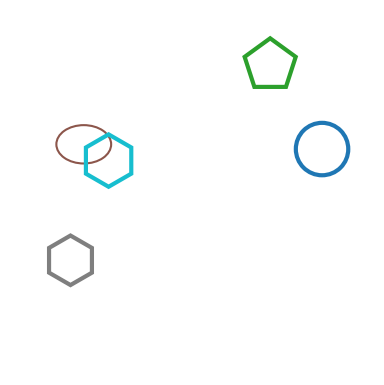[{"shape": "circle", "thickness": 3, "radius": 0.34, "center": [0.836, 0.613]}, {"shape": "pentagon", "thickness": 3, "radius": 0.35, "center": [0.702, 0.831]}, {"shape": "oval", "thickness": 1.5, "radius": 0.36, "center": [0.218, 0.625]}, {"shape": "hexagon", "thickness": 3, "radius": 0.32, "center": [0.183, 0.324]}, {"shape": "hexagon", "thickness": 3, "radius": 0.34, "center": [0.282, 0.583]}]